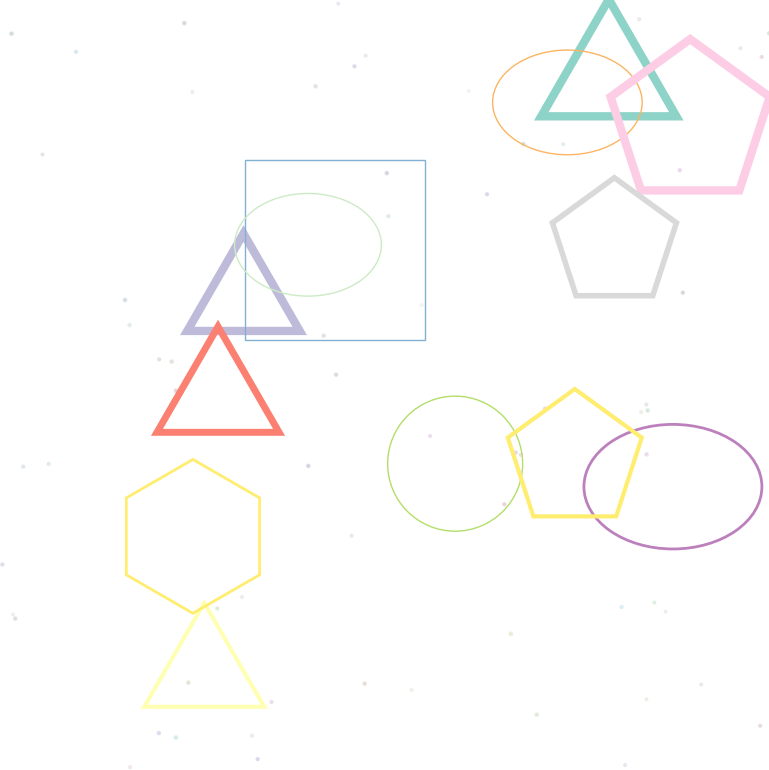[{"shape": "triangle", "thickness": 3, "radius": 0.51, "center": [0.791, 0.9]}, {"shape": "triangle", "thickness": 1.5, "radius": 0.45, "center": [0.265, 0.127]}, {"shape": "triangle", "thickness": 3, "radius": 0.42, "center": [0.316, 0.612]}, {"shape": "triangle", "thickness": 2.5, "radius": 0.46, "center": [0.283, 0.484]}, {"shape": "square", "thickness": 0.5, "radius": 0.58, "center": [0.435, 0.676]}, {"shape": "oval", "thickness": 0.5, "radius": 0.49, "center": [0.737, 0.867]}, {"shape": "circle", "thickness": 0.5, "radius": 0.44, "center": [0.591, 0.398]}, {"shape": "pentagon", "thickness": 3, "radius": 0.54, "center": [0.896, 0.841]}, {"shape": "pentagon", "thickness": 2, "radius": 0.42, "center": [0.798, 0.684]}, {"shape": "oval", "thickness": 1, "radius": 0.58, "center": [0.874, 0.368]}, {"shape": "oval", "thickness": 0.5, "radius": 0.48, "center": [0.4, 0.682]}, {"shape": "pentagon", "thickness": 1.5, "radius": 0.46, "center": [0.746, 0.403]}, {"shape": "hexagon", "thickness": 1, "radius": 0.5, "center": [0.251, 0.303]}]